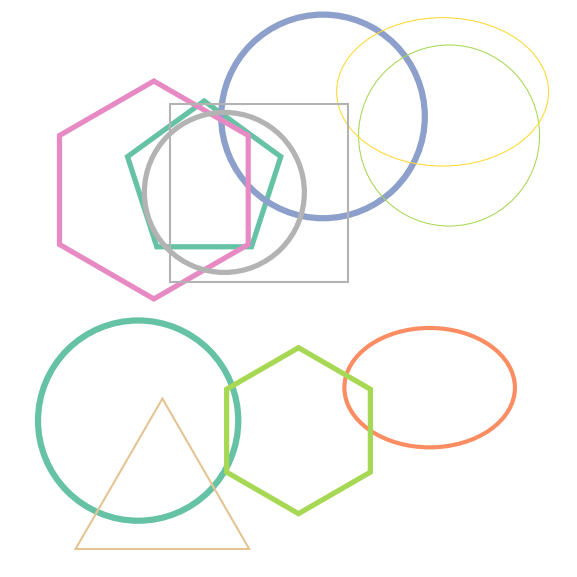[{"shape": "circle", "thickness": 3, "radius": 0.87, "center": [0.239, 0.271]}, {"shape": "pentagon", "thickness": 2.5, "radius": 0.7, "center": [0.354, 0.685]}, {"shape": "oval", "thickness": 2, "radius": 0.74, "center": [0.744, 0.328]}, {"shape": "circle", "thickness": 3, "radius": 0.88, "center": [0.559, 0.798]}, {"shape": "hexagon", "thickness": 2.5, "radius": 0.94, "center": [0.266, 0.67]}, {"shape": "circle", "thickness": 0.5, "radius": 0.78, "center": [0.778, 0.764]}, {"shape": "hexagon", "thickness": 2.5, "radius": 0.72, "center": [0.517, 0.253]}, {"shape": "oval", "thickness": 0.5, "radius": 0.92, "center": [0.766, 0.84]}, {"shape": "triangle", "thickness": 1, "radius": 0.87, "center": [0.281, 0.135]}, {"shape": "square", "thickness": 1, "radius": 0.77, "center": [0.449, 0.665]}, {"shape": "circle", "thickness": 2.5, "radius": 0.69, "center": [0.388, 0.666]}]